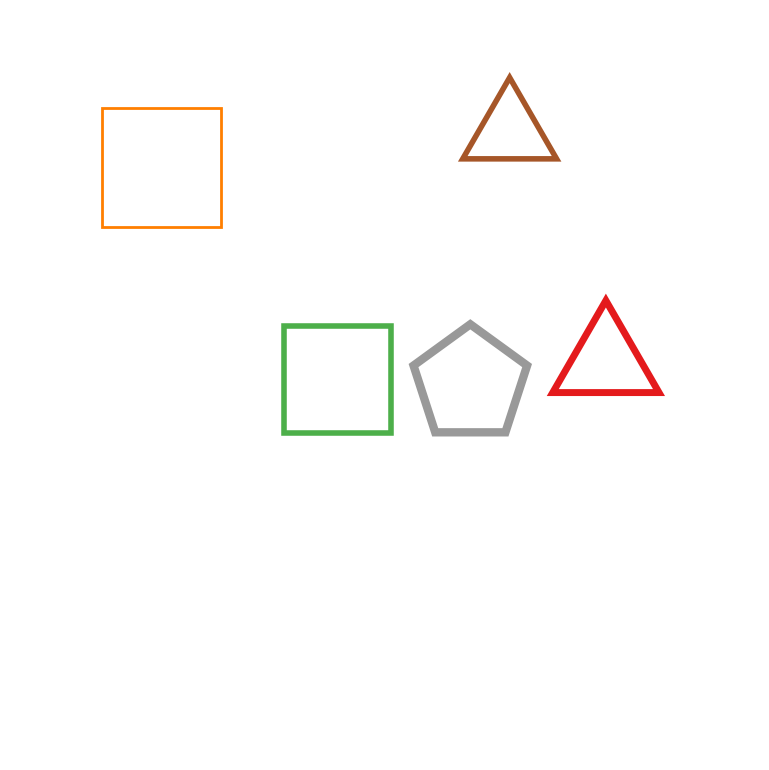[{"shape": "triangle", "thickness": 2.5, "radius": 0.4, "center": [0.787, 0.53]}, {"shape": "square", "thickness": 2, "radius": 0.35, "center": [0.439, 0.507]}, {"shape": "square", "thickness": 1, "radius": 0.39, "center": [0.209, 0.783]}, {"shape": "triangle", "thickness": 2, "radius": 0.35, "center": [0.662, 0.829]}, {"shape": "pentagon", "thickness": 3, "radius": 0.39, "center": [0.611, 0.501]}]